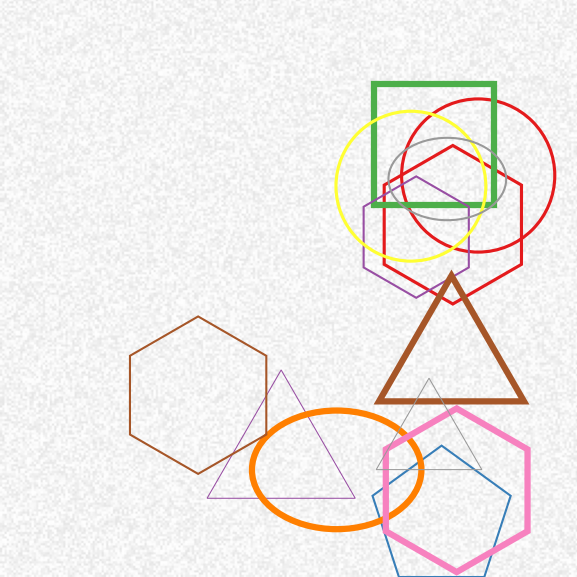[{"shape": "circle", "thickness": 1.5, "radius": 0.66, "center": [0.828, 0.695]}, {"shape": "hexagon", "thickness": 1.5, "radius": 0.69, "center": [0.784, 0.61]}, {"shape": "pentagon", "thickness": 1, "radius": 0.63, "center": [0.765, 0.102]}, {"shape": "square", "thickness": 3, "radius": 0.52, "center": [0.752, 0.749]}, {"shape": "triangle", "thickness": 0.5, "radius": 0.74, "center": [0.487, 0.21]}, {"shape": "hexagon", "thickness": 1, "radius": 0.53, "center": [0.721, 0.589]}, {"shape": "oval", "thickness": 3, "radius": 0.73, "center": [0.583, 0.186]}, {"shape": "circle", "thickness": 1.5, "radius": 0.65, "center": [0.712, 0.677]}, {"shape": "triangle", "thickness": 3, "radius": 0.72, "center": [0.782, 0.377]}, {"shape": "hexagon", "thickness": 1, "radius": 0.68, "center": [0.343, 0.315]}, {"shape": "hexagon", "thickness": 3, "radius": 0.71, "center": [0.791, 0.15]}, {"shape": "triangle", "thickness": 0.5, "radius": 0.53, "center": [0.743, 0.239]}, {"shape": "oval", "thickness": 1, "radius": 0.51, "center": [0.775, 0.689]}]